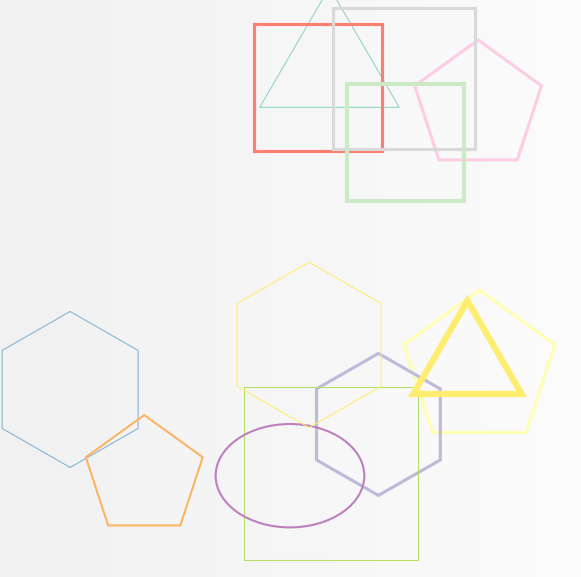[{"shape": "triangle", "thickness": 0.5, "radius": 0.69, "center": [0.567, 0.883]}, {"shape": "pentagon", "thickness": 1.5, "radius": 0.68, "center": [0.825, 0.36]}, {"shape": "hexagon", "thickness": 1.5, "radius": 0.61, "center": [0.651, 0.264]}, {"shape": "square", "thickness": 1.5, "radius": 0.55, "center": [0.547, 0.848]}, {"shape": "hexagon", "thickness": 0.5, "radius": 0.68, "center": [0.121, 0.325]}, {"shape": "pentagon", "thickness": 1, "radius": 0.53, "center": [0.248, 0.175]}, {"shape": "square", "thickness": 0.5, "radius": 0.75, "center": [0.57, 0.179]}, {"shape": "pentagon", "thickness": 1.5, "radius": 0.57, "center": [0.823, 0.815]}, {"shape": "square", "thickness": 1.5, "radius": 0.61, "center": [0.695, 0.863]}, {"shape": "oval", "thickness": 1, "radius": 0.64, "center": [0.499, 0.175]}, {"shape": "square", "thickness": 2, "radius": 0.51, "center": [0.698, 0.752]}, {"shape": "triangle", "thickness": 3, "radius": 0.54, "center": [0.804, 0.371]}, {"shape": "hexagon", "thickness": 0.5, "radius": 0.72, "center": [0.532, 0.402]}]